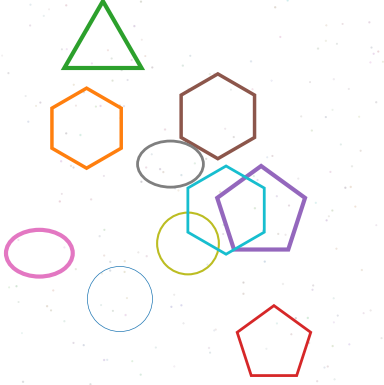[{"shape": "circle", "thickness": 0.5, "radius": 0.42, "center": [0.311, 0.223]}, {"shape": "hexagon", "thickness": 2.5, "radius": 0.52, "center": [0.225, 0.667]}, {"shape": "triangle", "thickness": 3, "radius": 0.58, "center": [0.267, 0.881]}, {"shape": "pentagon", "thickness": 2, "radius": 0.5, "center": [0.712, 0.106]}, {"shape": "pentagon", "thickness": 3, "radius": 0.6, "center": [0.678, 0.449]}, {"shape": "hexagon", "thickness": 2.5, "radius": 0.55, "center": [0.566, 0.698]}, {"shape": "oval", "thickness": 3, "radius": 0.43, "center": [0.102, 0.342]}, {"shape": "oval", "thickness": 2, "radius": 0.43, "center": [0.443, 0.574]}, {"shape": "circle", "thickness": 1.5, "radius": 0.4, "center": [0.488, 0.368]}, {"shape": "hexagon", "thickness": 2, "radius": 0.57, "center": [0.587, 0.454]}]